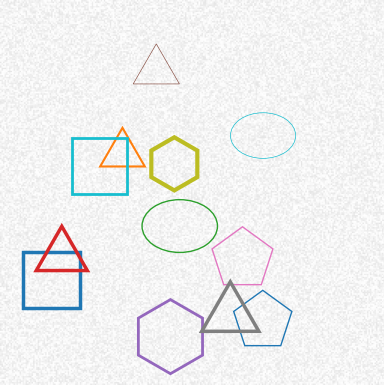[{"shape": "pentagon", "thickness": 1, "radius": 0.4, "center": [0.683, 0.166]}, {"shape": "square", "thickness": 2.5, "radius": 0.37, "center": [0.134, 0.273]}, {"shape": "triangle", "thickness": 1.5, "radius": 0.33, "center": [0.318, 0.601]}, {"shape": "oval", "thickness": 1, "radius": 0.49, "center": [0.467, 0.413]}, {"shape": "triangle", "thickness": 2.5, "radius": 0.38, "center": [0.16, 0.336]}, {"shape": "hexagon", "thickness": 2, "radius": 0.48, "center": [0.443, 0.126]}, {"shape": "triangle", "thickness": 0.5, "radius": 0.35, "center": [0.406, 0.817]}, {"shape": "pentagon", "thickness": 1, "radius": 0.42, "center": [0.63, 0.328]}, {"shape": "triangle", "thickness": 2.5, "radius": 0.43, "center": [0.598, 0.182]}, {"shape": "hexagon", "thickness": 3, "radius": 0.34, "center": [0.453, 0.574]}, {"shape": "square", "thickness": 2, "radius": 0.36, "center": [0.259, 0.568]}, {"shape": "oval", "thickness": 0.5, "radius": 0.42, "center": [0.683, 0.648]}]